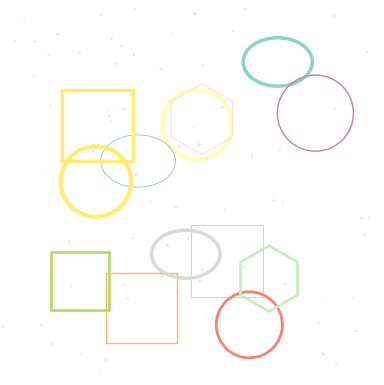[{"shape": "oval", "thickness": 2.5, "radius": 0.45, "center": [0.721, 0.839]}, {"shape": "circle", "thickness": 3, "radius": 0.45, "center": [0.512, 0.677]}, {"shape": "square", "thickness": 0.5, "radius": 0.47, "center": [0.589, 0.322]}, {"shape": "circle", "thickness": 2, "radius": 0.43, "center": [0.648, 0.156]}, {"shape": "oval", "thickness": 0.5, "radius": 0.49, "center": [0.359, 0.582]}, {"shape": "square", "thickness": 1, "radius": 0.46, "center": [0.368, 0.2]}, {"shape": "square", "thickness": 2, "radius": 0.37, "center": [0.208, 0.271]}, {"shape": "hexagon", "thickness": 0.5, "radius": 0.46, "center": [0.524, 0.691]}, {"shape": "oval", "thickness": 2.5, "radius": 0.45, "center": [0.483, 0.34]}, {"shape": "circle", "thickness": 1, "radius": 0.49, "center": [0.819, 0.706]}, {"shape": "hexagon", "thickness": 2, "radius": 0.43, "center": [0.699, 0.277]}, {"shape": "square", "thickness": 2.5, "radius": 0.46, "center": [0.253, 0.674]}, {"shape": "circle", "thickness": 3, "radius": 0.46, "center": [0.249, 0.528]}]